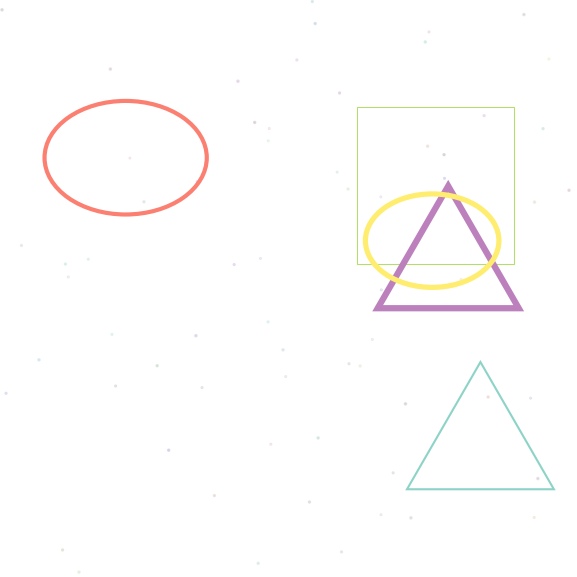[{"shape": "triangle", "thickness": 1, "radius": 0.73, "center": [0.832, 0.225]}, {"shape": "oval", "thickness": 2, "radius": 0.7, "center": [0.218, 0.726]}, {"shape": "square", "thickness": 0.5, "radius": 0.68, "center": [0.754, 0.678]}, {"shape": "triangle", "thickness": 3, "radius": 0.7, "center": [0.776, 0.536]}, {"shape": "oval", "thickness": 2.5, "radius": 0.58, "center": [0.748, 0.582]}]